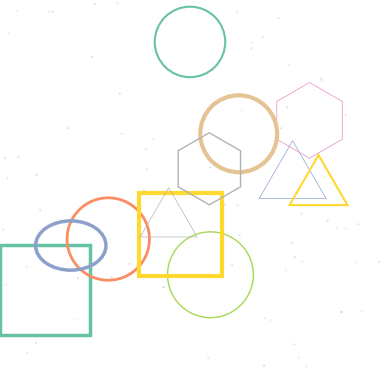[{"shape": "circle", "thickness": 1.5, "radius": 0.46, "center": [0.493, 0.891]}, {"shape": "square", "thickness": 2.5, "radius": 0.58, "center": [0.117, 0.246]}, {"shape": "circle", "thickness": 2, "radius": 0.53, "center": [0.281, 0.379]}, {"shape": "triangle", "thickness": 0.5, "radius": 0.5, "center": [0.76, 0.534]}, {"shape": "oval", "thickness": 2.5, "radius": 0.46, "center": [0.184, 0.362]}, {"shape": "hexagon", "thickness": 0.5, "radius": 0.49, "center": [0.804, 0.687]}, {"shape": "circle", "thickness": 1, "radius": 0.56, "center": [0.547, 0.286]}, {"shape": "triangle", "thickness": 1.5, "radius": 0.43, "center": [0.827, 0.511]}, {"shape": "square", "thickness": 3, "radius": 0.54, "center": [0.468, 0.391]}, {"shape": "circle", "thickness": 3, "radius": 0.5, "center": [0.62, 0.653]}, {"shape": "hexagon", "thickness": 1, "radius": 0.47, "center": [0.544, 0.562]}, {"shape": "triangle", "thickness": 0.5, "radius": 0.43, "center": [0.438, 0.427]}]